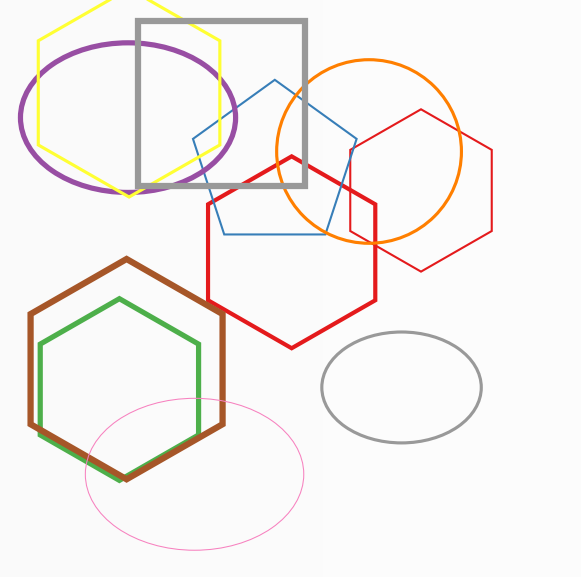[{"shape": "hexagon", "thickness": 1, "radius": 0.7, "center": [0.724, 0.669]}, {"shape": "hexagon", "thickness": 2, "radius": 0.83, "center": [0.502, 0.562]}, {"shape": "pentagon", "thickness": 1, "radius": 0.74, "center": [0.473, 0.713]}, {"shape": "hexagon", "thickness": 2.5, "radius": 0.79, "center": [0.205, 0.325]}, {"shape": "oval", "thickness": 2.5, "radius": 0.93, "center": [0.22, 0.795]}, {"shape": "circle", "thickness": 1.5, "radius": 0.79, "center": [0.635, 0.737]}, {"shape": "hexagon", "thickness": 1.5, "radius": 0.9, "center": [0.222, 0.838]}, {"shape": "hexagon", "thickness": 3, "radius": 0.95, "center": [0.218, 0.36]}, {"shape": "oval", "thickness": 0.5, "radius": 0.94, "center": [0.335, 0.178]}, {"shape": "square", "thickness": 3, "radius": 0.72, "center": [0.381, 0.82]}, {"shape": "oval", "thickness": 1.5, "radius": 0.69, "center": [0.691, 0.328]}]